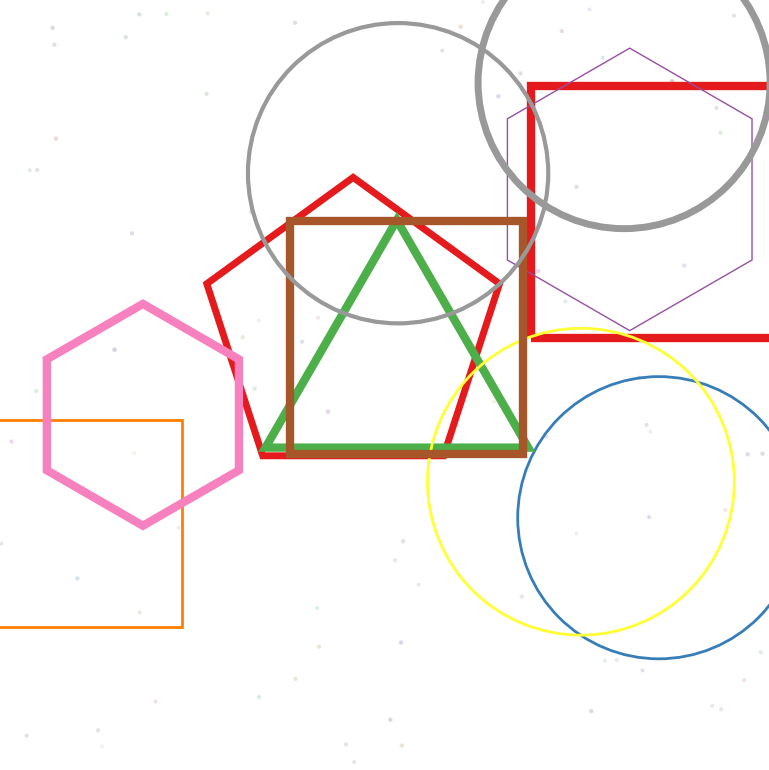[{"shape": "square", "thickness": 3, "radius": 0.82, "center": [0.853, 0.725]}, {"shape": "pentagon", "thickness": 2.5, "radius": 1.0, "center": [0.459, 0.57]}, {"shape": "circle", "thickness": 1, "radius": 0.92, "center": [0.856, 0.328]}, {"shape": "triangle", "thickness": 3, "radius": 0.98, "center": [0.515, 0.517]}, {"shape": "hexagon", "thickness": 0.5, "radius": 0.92, "center": [0.818, 0.754]}, {"shape": "square", "thickness": 1, "radius": 0.67, "center": [0.102, 0.32]}, {"shape": "circle", "thickness": 1, "radius": 1.0, "center": [0.754, 0.374]}, {"shape": "square", "thickness": 3, "radius": 0.76, "center": [0.528, 0.562]}, {"shape": "hexagon", "thickness": 3, "radius": 0.72, "center": [0.186, 0.461]}, {"shape": "circle", "thickness": 1.5, "radius": 0.97, "center": [0.517, 0.775]}, {"shape": "circle", "thickness": 2.5, "radius": 0.95, "center": [0.811, 0.893]}]